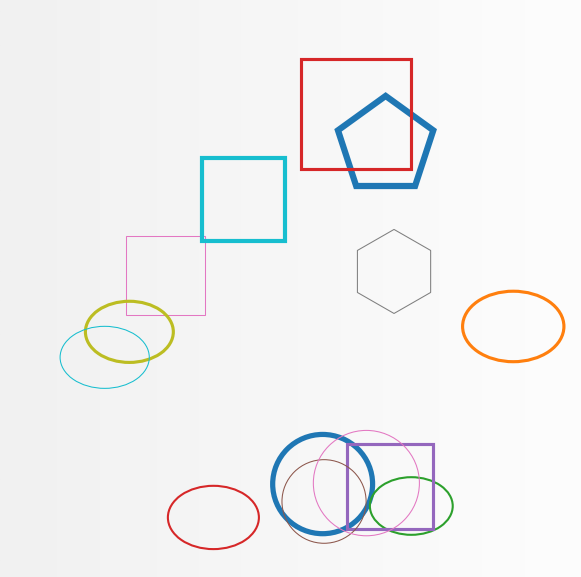[{"shape": "circle", "thickness": 2.5, "radius": 0.43, "center": [0.555, 0.161]}, {"shape": "pentagon", "thickness": 3, "radius": 0.43, "center": [0.663, 0.747]}, {"shape": "oval", "thickness": 1.5, "radius": 0.44, "center": [0.883, 0.434]}, {"shape": "oval", "thickness": 1, "radius": 0.36, "center": [0.708, 0.123]}, {"shape": "oval", "thickness": 1, "radius": 0.39, "center": [0.367, 0.103]}, {"shape": "square", "thickness": 1.5, "radius": 0.47, "center": [0.613, 0.802]}, {"shape": "square", "thickness": 1.5, "radius": 0.37, "center": [0.671, 0.156]}, {"shape": "circle", "thickness": 0.5, "radius": 0.36, "center": [0.557, 0.131]}, {"shape": "circle", "thickness": 0.5, "radius": 0.46, "center": [0.63, 0.163]}, {"shape": "square", "thickness": 0.5, "radius": 0.34, "center": [0.284, 0.522]}, {"shape": "hexagon", "thickness": 0.5, "radius": 0.36, "center": [0.678, 0.529]}, {"shape": "oval", "thickness": 1.5, "radius": 0.38, "center": [0.223, 0.425]}, {"shape": "oval", "thickness": 0.5, "radius": 0.38, "center": [0.18, 0.38]}, {"shape": "square", "thickness": 2, "radius": 0.36, "center": [0.419, 0.653]}]